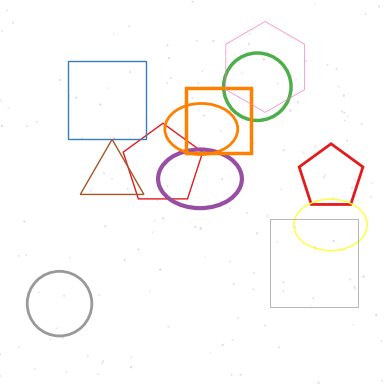[{"shape": "pentagon", "thickness": 2, "radius": 0.44, "center": [0.86, 0.539]}, {"shape": "pentagon", "thickness": 1, "radius": 0.54, "center": [0.423, 0.571]}, {"shape": "square", "thickness": 1, "radius": 0.51, "center": [0.277, 0.741]}, {"shape": "circle", "thickness": 2.5, "radius": 0.44, "center": [0.668, 0.775]}, {"shape": "oval", "thickness": 3, "radius": 0.54, "center": [0.519, 0.535]}, {"shape": "square", "thickness": 2.5, "radius": 0.42, "center": [0.568, 0.686]}, {"shape": "oval", "thickness": 2, "radius": 0.47, "center": [0.523, 0.665]}, {"shape": "oval", "thickness": 1, "radius": 0.48, "center": [0.859, 0.416]}, {"shape": "triangle", "thickness": 1, "radius": 0.48, "center": [0.291, 0.543]}, {"shape": "hexagon", "thickness": 0.5, "radius": 0.59, "center": [0.689, 0.826]}, {"shape": "square", "thickness": 0.5, "radius": 0.57, "center": [0.816, 0.317]}, {"shape": "circle", "thickness": 2, "radius": 0.42, "center": [0.155, 0.211]}]